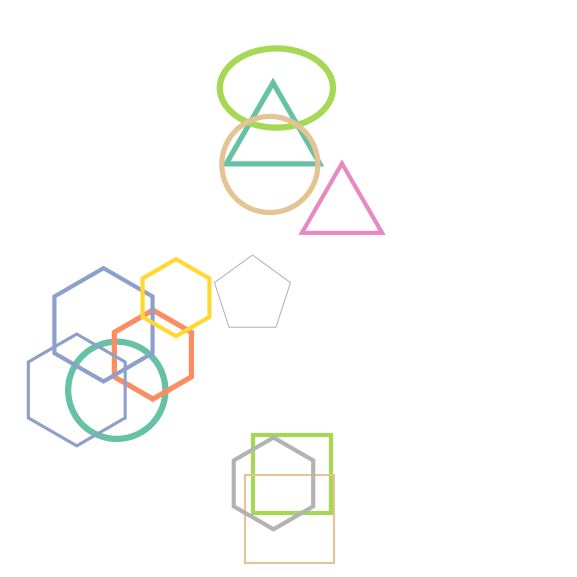[{"shape": "triangle", "thickness": 2.5, "radius": 0.47, "center": [0.473, 0.762]}, {"shape": "circle", "thickness": 3, "radius": 0.42, "center": [0.202, 0.323]}, {"shape": "hexagon", "thickness": 2.5, "radius": 0.39, "center": [0.265, 0.385]}, {"shape": "hexagon", "thickness": 1.5, "radius": 0.48, "center": [0.133, 0.324]}, {"shape": "hexagon", "thickness": 2, "radius": 0.49, "center": [0.179, 0.437]}, {"shape": "triangle", "thickness": 2, "radius": 0.4, "center": [0.592, 0.636]}, {"shape": "oval", "thickness": 3, "radius": 0.49, "center": [0.479, 0.847]}, {"shape": "square", "thickness": 2, "radius": 0.34, "center": [0.506, 0.178]}, {"shape": "hexagon", "thickness": 2, "radius": 0.33, "center": [0.305, 0.484]}, {"shape": "square", "thickness": 1, "radius": 0.38, "center": [0.502, 0.1]}, {"shape": "circle", "thickness": 2.5, "radius": 0.42, "center": [0.467, 0.714]}, {"shape": "hexagon", "thickness": 2, "radius": 0.4, "center": [0.474, 0.162]}, {"shape": "pentagon", "thickness": 0.5, "radius": 0.35, "center": [0.437, 0.488]}]